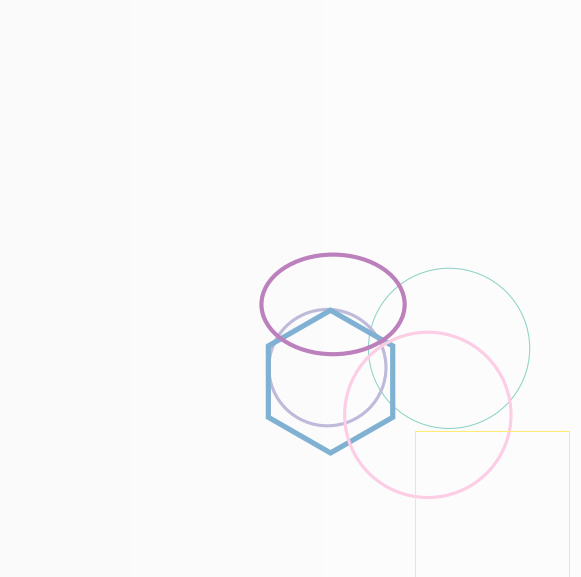[{"shape": "circle", "thickness": 0.5, "radius": 0.69, "center": [0.773, 0.396]}, {"shape": "circle", "thickness": 1.5, "radius": 0.5, "center": [0.563, 0.363]}, {"shape": "hexagon", "thickness": 2.5, "radius": 0.62, "center": [0.569, 0.338]}, {"shape": "circle", "thickness": 1.5, "radius": 0.72, "center": [0.736, 0.281]}, {"shape": "oval", "thickness": 2, "radius": 0.62, "center": [0.573, 0.472]}, {"shape": "square", "thickness": 0.5, "radius": 0.66, "center": [0.847, 0.121]}]